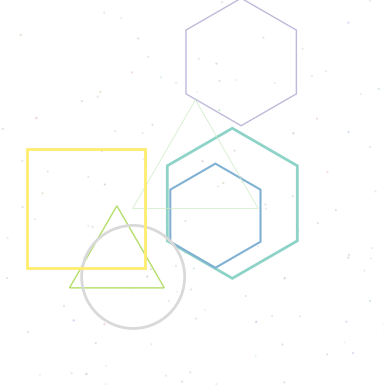[{"shape": "hexagon", "thickness": 2, "radius": 0.97, "center": [0.603, 0.472]}, {"shape": "hexagon", "thickness": 1, "radius": 0.83, "center": [0.626, 0.839]}, {"shape": "hexagon", "thickness": 1.5, "radius": 0.68, "center": [0.56, 0.44]}, {"shape": "triangle", "thickness": 1, "radius": 0.71, "center": [0.304, 0.323]}, {"shape": "circle", "thickness": 2, "radius": 0.67, "center": [0.346, 0.281]}, {"shape": "triangle", "thickness": 0.5, "radius": 0.94, "center": [0.508, 0.553]}, {"shape": "square", "thickness": 2, "radius": 0.77, "center": [0.224, 0.458]}]